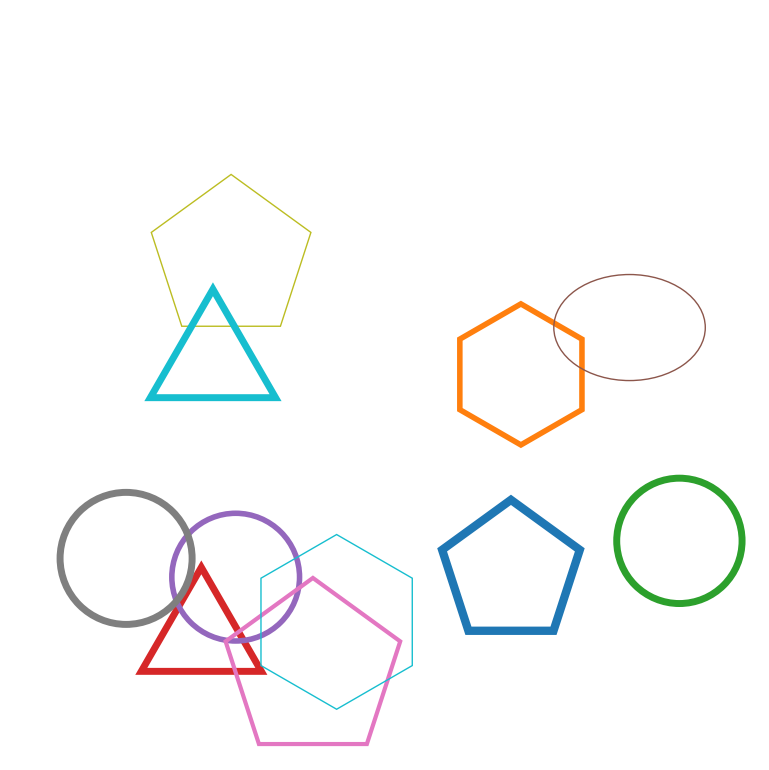[{"shape": "pentagon", "thickness": 3, "radius": 0.47, "center": [0.664, 0.257]}, {"shape": "hexagon", "thickness": 2, "radius": 0.46, "center": [0.676, 0.514]}, {"shape": "circle", "thickness": 2.5, "radius": 0.41, "center": [0.882, 0.298]}, {"shape": "triangle", "thickness": 2.5, "radius": 0.45, "center": [0.261, 0.173]}, {"shape": "circle", "thickness": 2, "radius": 0.41, "center": [0.306, 0.25]}, {"shape": "oval", "thickness": 0.5, "radius": 0.49, "center": [0.818, 0.575]}, {"shape": "pentagon", "thickness": 1.5, "radius": 0.6, "center": [0.406, 0.13]}, {"shape": "circle", "thickness": 2.5, "radius": 0.43, "center": [0.164, 0.275]}, {"shape": "pentagon", "thickness": 0.5, "radius": 0.54, "center": [0.3, 0.664]}, {"shape": "triangle", "thickness": 2.5, "radius": 0.47, "center": [0.277, 0.53]}, {"shape": "hexagon", "thickness": 0.5, "radius": 0.57, "center": [0.437, 0.192]}]